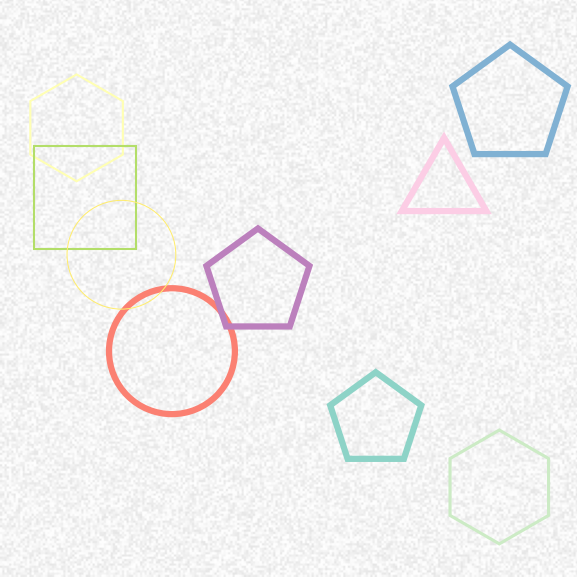[{"shape": "pentagon", "thickness": 3, "radius": 0.41, "center": [0.651, 0.272]}, {"shape": "hexagon", "thickness": 1, "radius": 0.46, "center": [0.133, 0.778]}, {"shape": "circle", "thickness": 3, "radius": 0.54, "center": [0.298, 0.391]}, {"shape": "pentagon", "thickness": 3, "radius": 0.52, "center": [0.883, 0.817]}, {"shape": "square", "thickness": 1, "radius": 0.44, "center": [0.147, 0.658]}, {"shape": "triangle", "thickness": 3, "radius": 0.42, "center": [0.769, 0.676]}, {"shape": "pentagon", "thickness": 3, "radius": 0.47, "center": [0.447, 0.51]}, {"shape": "hexagon", "thickness": 1.5, "radius": 0.49, "center": [0.865, 0.156]}, {"shape": "circle", "thickness": 0.5, "radius": 0.47, "center": [0.21, 0.558]}]